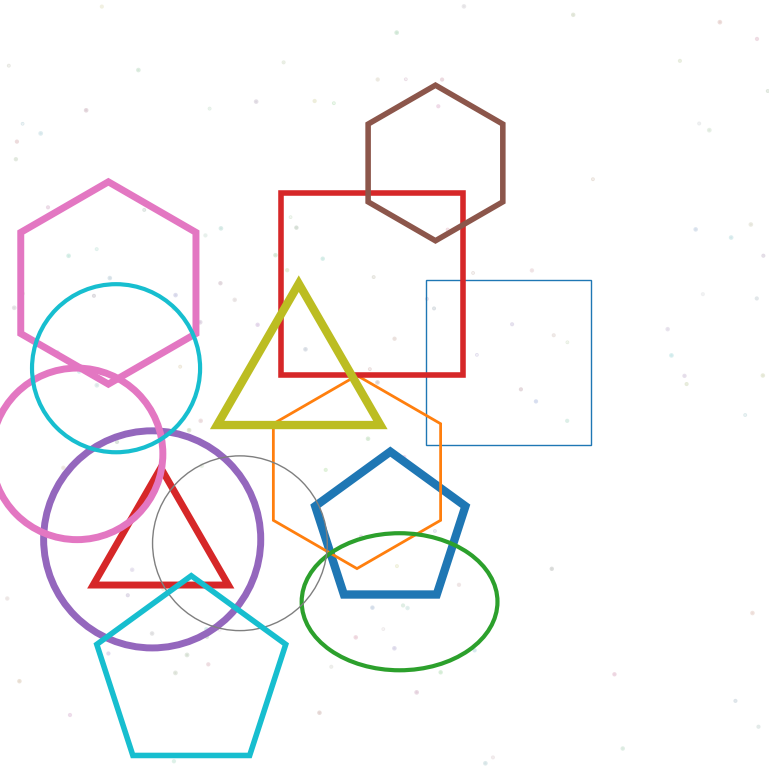[{"shape": "square", "thickness": 0.5, "radius": 0.54, "center": [0.66, 0.529]}, {"shape": "pentagon", "thickness": 3, "radius": 0.51, "center": [0.507, 0.311]}, {"shape": "hexagon", "thickness": 1, "radius": 0.63, "center": [0.464, 0.387]}, {"shape": "oval", "thickness": 1.5, "radius": 0.64, "center": [0.519, 0.219]}, {"shape": "triangle", "thickness": 2.5, "radius": 0.51, "center": [0.209, 0.291]}, {"shape": "square", "thickness": 2, "radius": 0.59, "center": [0.484, 0.631]}, {"shape": "circle", "thickness": 2.5, "radius": 0.7, "center": [0.198, 0.3]}, {"shape": "hexagon", "thickness": 2, "radius": 0.5, "center": [0.566, 0.788]}, {"shape": "circle", "thickness": 2.5, "radius": 0.56, "center": [0.1, 0.411]}, {"shape": "hexagon", "thickness": 2.5, "radius": 0.66, "center": [0.141, 0.632]}, {"shape": "circle", "thickness": 0.5, "radius": 0.57, "center": [0.312, 0.294]}, {"shape": "triangle", "thickness": 3, "radius": 0.61, "center": [0.388, 0.509]}, {"shape": "circle", "thickness": 1.5, "radius": 0.55, "center": [0.151, 0.522]}, {"shape": "pentagon", "thickness": 2, "radius": 0.65, "center": [0.248, 0.123]}]